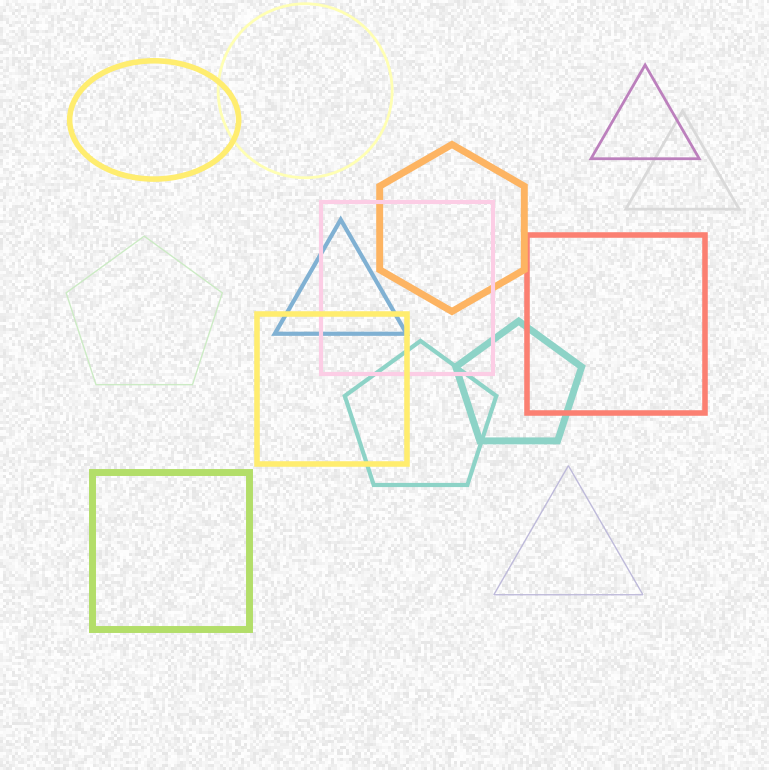[{"shape": "pentagon", "thickness": 1.5, "radius": 0.52, "center": [0.546, 0.454]}, {"shape": "pentagon", "thickness": 2.5, "radius": 0.43, "center": [0.674, 0.497]}, {"shape": "circle", "thickness": 1, "radius": 0.57, "center": [0.396, 0.882]}, {"shape": "triangle", "thickness": 0.5, "radius": 0.56, "center": [0.738, 0.283]}, {"shape": "square", "thickness": 2, "radius": 0.58, "center": [0.8, 0.579]}, {"shape": "triangle", "thickness": 1.5, "radius": 0.49, "center": [0.442, 0.616]}, {"shape": "hexagon", "thickness": 2.5, "radius": 0.54, "center": [0.587, 0.704]}, {"shape": "square", "thickness": 2.5, "radius": 0.51, "center": [0.221, 0.285]}, {"shape": "square", "thickness": 1.5, "radius": 0.56, "center": [0.528, 0.626]}, {"shape": "triangle", "thickness": 1, "radius": 0.43, "center": [0.886, 0.771]}, {"shape": "triangle", "thickness": 1, "radius": 0.41, "center": [0.838, 0.834]}, {"shape": "pentagon", "thickness": 0.5, "radius": 0.53, "center": [0.187, 0.587]}, {"shape": "oval", "thickness": 2, "radius": 0.55, "center": [0.2, 0.844]}, {"shape": "square", "thickness": 2, "radius": 0.49, "center": [0.431, 0.495]}]